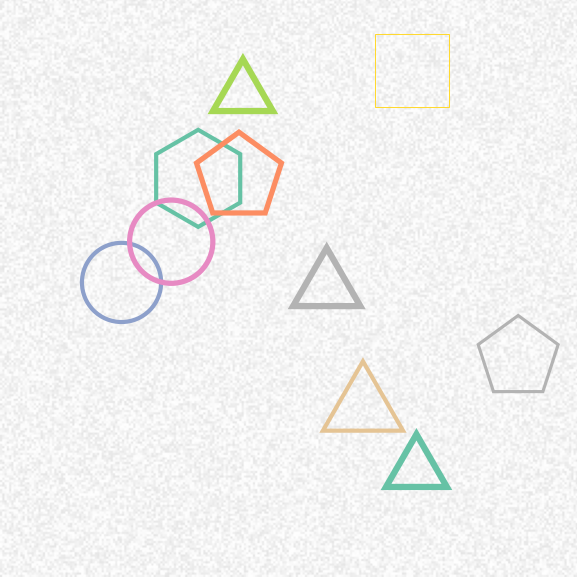[{"shape": "hexagon", "thickness": 2, "radius": 0.42, "center": [0.343, 0.69]}, {"shape": "triangle", "thickness": 3, "radius": 0.3, "center": [0.721, 0.186]}, {"shape": "pentagon", "thickness": 2.5, "radius": 0.39, "center": [0.414, 0.693]}, {"shape": "circle", "thickness": 2, "radius": 0.34, "center": [0.21, 0.51]}, {"shape": "circle", "thickness": 2.5, "radius": 0.36, "center": [0.297, 0.581]}, {"shape": "triangle", "thickness": 3, "radius": 0.3, "center": [0.421, 0.837]}, {"shape": "square", "thickness": 0.5, "radius": 0.32, "center": [0.713, 0.877]}, {"shape": "triangle", "thickness": 2, "radius": 0.4, "center": [0.628, 0.293]}, {"shape": "triangle", "thickness": 3, "radius": 0.34, "center": [0.566, 0.503]}, {"shape": "pentagon", "thickness": 1.5, "radius": 0.36, "center": [0.897, 0.38]}]